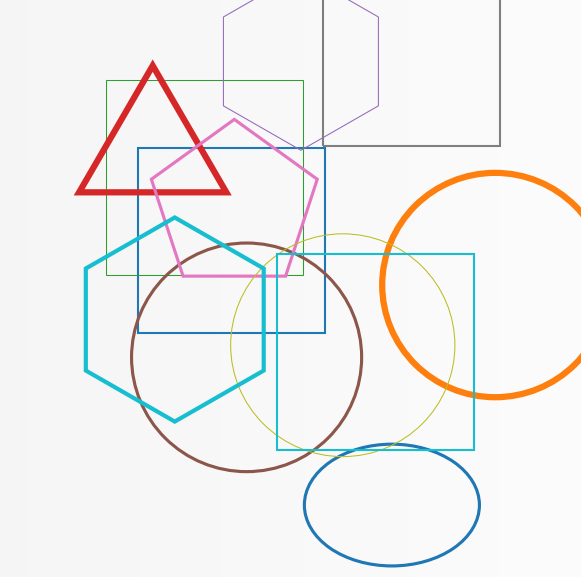[{"shape": "square", "thickness": 1, "radius": 0.8, "center": [0.398, 0.582]}, {"shape": "oval", "thickness": 1.5, "radius": 0.75, "center": [0.674, 0.125]}, {"shape": "circle", "thickness": 3, "radius": 0.97, "center": [0.852, 0.506]}, {"shape": "square", "thickness": 0.5, "radius": 0.84, "center": [0.352, 0.691]}, {"shape": "triangle", "thickness": 3, "radius": 0.73, "center": [0.263, 0.739]}, {"shape": "hexagon", "thickness": 0.5, "radius": 0.77, "center": [0.518, 0.893]}, {"shape": "circle", "thickness": 1.5, "radius": 0.99, "center": [0.424, 0.38]}, {"shape": "pentagon", "thickness": 1.5, "radius": 0.75, "center": [0.403, 0.642]}, {"shape": "square", "thickness": 1, "radius": 0.76, "center": [0.708, 0.899]}, {"shape": "circle", "thickness": 0.5, "radius": 0.96, "center": [0.59, 0.401]}, {"shape": "hexagon", "thickness": 2, "radius": 0.88, "center": [0.301, 0.446]}, {"shape": "square", "thickness": 1, "radius": 0.85, "center": [0.646, 0.39]}]